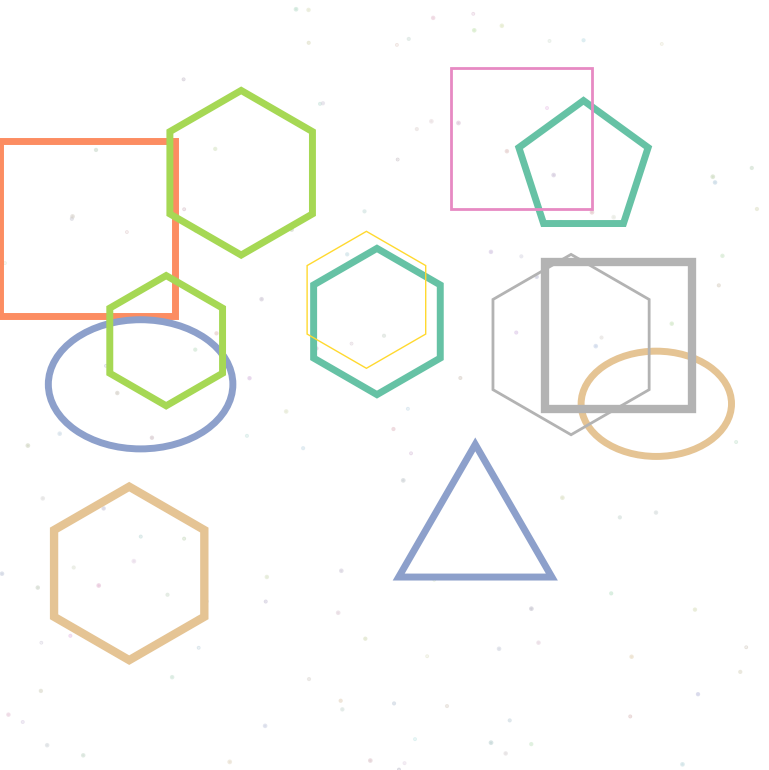[{"shape": "pentagon", "thickness": 2.5, "radius": 0.44, "center": [0.758, 0.781]}, {"shape": "hexagon", "thickness": 2.5, "radius": 0.47, "center": [0.49, 0.582]}, {"shape": "square", "thickness": 2.5, "radius": 0.57, "center": [0.114, 0.704]}, {"shape": "oval", "thickness": 2.5, "radius": 0.6, "center": [0.183, 0.501]}, {"shape": "triangle", "thickness": 2.5, "radius": 0.57, "center": [0.617, 0.308]}, {"shape": "square", "thickness": 1, "radius": 0.46, "center": [0.677, 0.82]}, {"shape": "hexagon", "thickness": 2.5, "radius": 0.42, "center": [0.216, 0.558]}, {"shape": "hexagon", "thickness": 2.5, "radius": 0.53, "center": [0.313, 0.776]}, {"shape": "hexagon", "thickness": 0.5, "radius": 0.44, "center": [0.476, 0.611]}, {"shape": "oval", "thickness": 2.5, "radius": 0.49, "center": [0.852, 0.476]}, {"shape": "hexagon", "thickness": 3, "radius": 0.56, "center": [0.168, 0.255]}, {"shape": "square", "thickness": 3, "radius": 0.48, "center": [0.803, 0.564]}, {"shape": "hexagon", "thickness": 1, "radius": 0.59, "center": [0.742, 0.553]}]